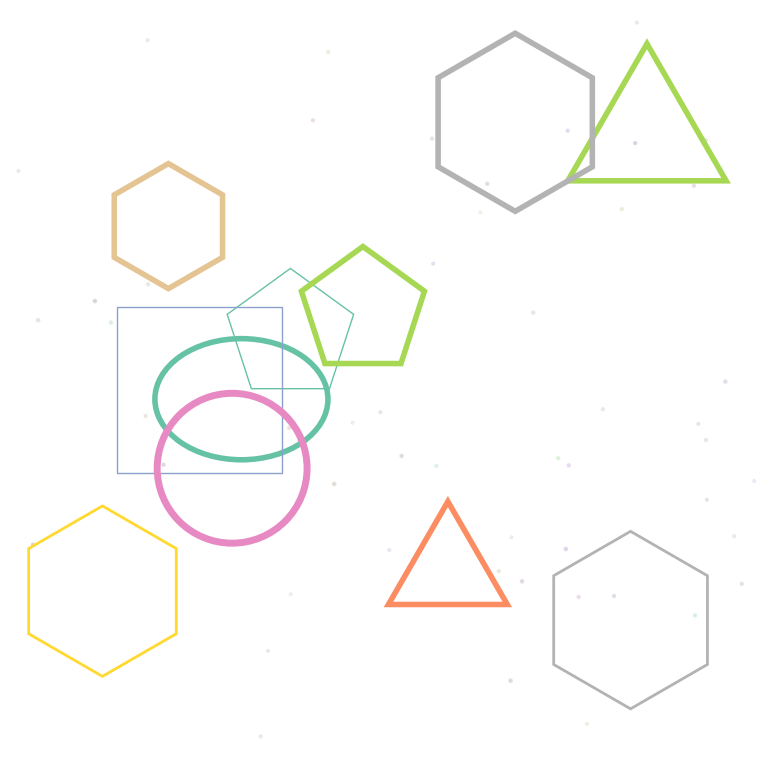[{"shape": "oval", "thickness": 2, "radius": 0.56, "center": [0.314, 0.482]}, {"shape": "pentagon", "thickness": 0.5, "radius": 0.43, "center": [0.377, 0.565]}, {"shape": "triangle", "thickness": 2, "radius": 0.45, "center": [0.582, 0.26]}, {"shape": "square", "thickness": 0.5, "radius": 0.54, "center": [0.259, 0.494]}, {"shape": "circle", "thickness": 2.5, "radius": 0.49, "center": [0.301, 0.392]}, {"shape": "pentagon", "thickness": 2, "radius": 0.42, "center": [0.471, 0.596]}, {"shape": "triangle", "thickness": 2, "radius": 0.59, "center": [0.84, 0.825]}, {"shape": "hexagon", "thickness": 1, "radius": 0.55, "center": [0.133, 0.232]}, {"shape": "hexagon", "thickness": 2, "radius": 0.41, "center": [0.219, 0.706]}, {"shape": "hexagon", "thickness": 2, "radius": 0.58, "center": [0.669, 0.841]}, {"shape": "hexagon", "thickness": 1, "radius": 0.58, "center": [0.819, 0.195]}]